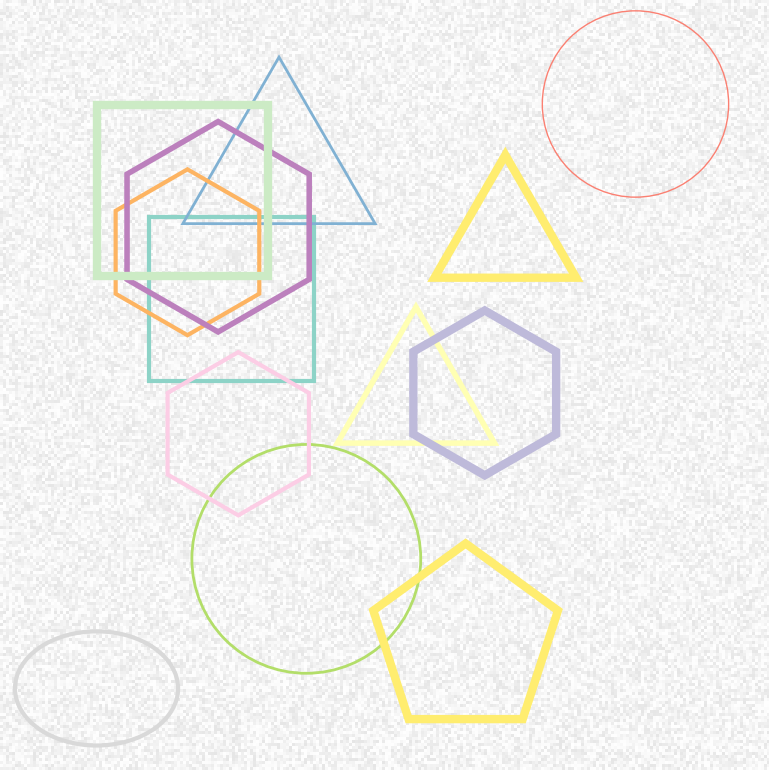[{"shape": "square", "thickness": 1.5, "radius": 0.53, "center": [0.301, 0.612]}, {"shape": "triangle", "thickness": 2, "radius": 0.59, "center": [0.54, 0.483]}, {"shape": "hexagon", "thickness": 3, "radius": 0.54, "center": [0.63, 0.49]}, {"shape": "circle", "thickness": 0.5, "radius": 0.6, "center": [0.825, 0.865]}, {"shape": "triangle", "thickness": 1, "radius": 0.72, "center": [0.362, 0.782]}, {"shape": "hexagon", "thickness": 1.5, "radius": 0.54, "center": [0.243, 0.672]}, {"shape": "circle", "thickness": 1, "radius": 0.74, "center": [0.398, 0.274]}, {"shape": "hexagon", "thickness": 1.5, "radius": 0.53, "center": [0.309, 0.437]}, {"shape": "oval", "thickness": 1.5, "radius": 0.53, "center": [0.125, 0.106]}, {"shape": "hexagon", "thickness": 2, "radius": 0.68, "center": [0.283, 0.706]}, {"shape": "square", "thickness": 3, "radius": 0.56, "center": [0.237, 0.753]}, {"shape": "pentagon", "thickness": 3, "radius": 0.63, "center": [0.605, 0.168]}, {"shape": "triangle", "thickness": 3, "radius": 0.53, "center": [0.656, 0.692]}]